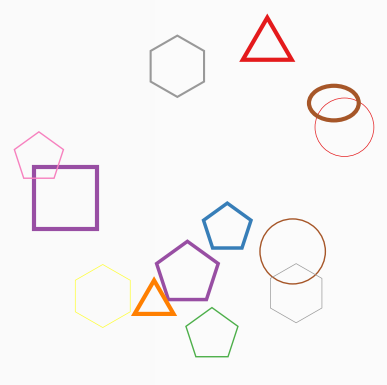[{"shape": "triangle", "thickness": 3, "radius": 0.36, "center": [0.69, 0.881]}, {"shape": "circle", "thickness": 0.5, "radius": 0.38, "center": [0.889, 0.669]}, {"shape": "pentagon", "thickness": 2.5, "radius": 0.32, "center": [0.587, 0.408]}, {"shape": "pentagon", "thickness": 1, "radius": 0.35, "center": [0.547, 0.131]}, {"shape": "square", "thickness": 3, "radius": 0.41, "center": [0.169, 0.485]}, {"shape": "pentagon", "thickness": 2.5, "radius": 0.42, "center": [0.484, 0.29]}, {"shape": "triangle", "thickness": 3, "radius": 0.29, "center": [0.398, 0.214]}, {"shape": "hexagon", "thickness": 0.5, "radius": 0.41, "center": [0.265, 0.231]}, {"shape": "circle", "thickness": 1, "radius": 0.42, "center": [0.755, 0.347]}, {"shape": "oval", "thickness": 3, "radius": 0.32, "center": [0.862, 0.732]}, {"shape": "pentagon", "thickness": 1, "radius": 0.33, "center": [0.1, 0.591]}, {"shape": "hexagon", "thickness": 1.5, "radius": 0.4, "center": [0.458, 0.828]}, {"shape": "hexagon", "thickness": 0.5, "radius": 0.38, "center": [0.764, 0.238]}]